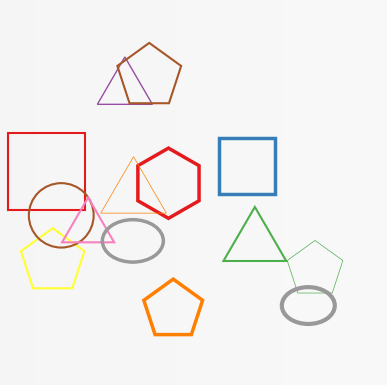[{"shape": "hexagon", "thickness": 2.5, "radius": 0.46, "center": [0.435, 0.524]}, {"shape": "square", "thickness": 1.5, "radius": 0.5, "center": [0.119, 0.555]}, {"shape": "square", "thickness": 2.5, "radius": 0.36, "center": [0.636, 0.568]}, {"shape": "triangle", "thickness": 1.5, "radius": 0.47, "center": [0.658, 0.369]}, {"shape": "pentagon", "thickness": 0.5, "radius": 0.38, "center": [0.813, 0.3]}, {"shape": "triangle", "thickness": 1, "radius": 0.41, "center": [0.322, 0.77]}, {"shape": "pentagon", "thickness": 2.5, "radius": 0.4, "center": [0.447, 0.195]}, {"shape": "triangle", "thickness": 0.5, "radius": 0.49, "center": [0.345, 0.495]}, {"shape": "pentagon", "thickness": 1.5, "radius": 0.43, "center": [0.136, 0.321]}, {"shape": "circle", "thickness": 1.5, "radius": 0.42, "center": [0.158, 0.441]}, {"shape": "pentagon", "thickness": 1.5, "radius": 0.43, "center": [0.385, 0.802]}, {"shape": "triangle", "thickness": 1.5, "radius": 0.39, "center": [0.227, 0.409]}, {"shape": "oval", "thickness": 3, "radius": 0.34, "center": [0.796, 0.206]}, {"shape": "oval", "thickness": 2.5, "radius": 0.39, "center": [0.343, 0.374]}]